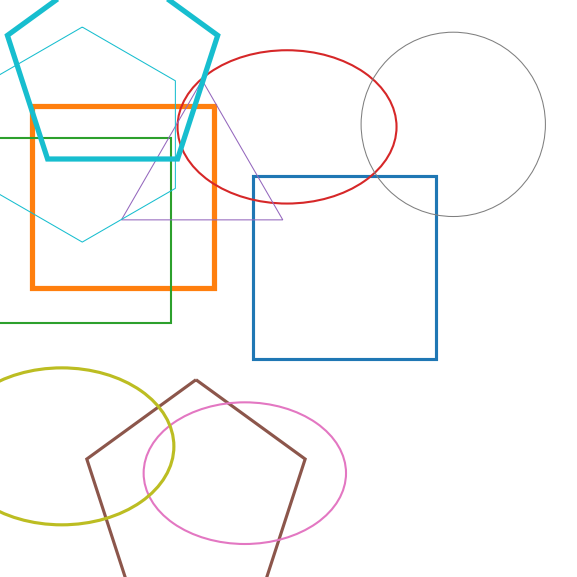[{"shape": "square", "thickness": 1.5, "radius": 0.79, "center": [0.596, 0.536]}, {"shape": "square", "thickness": 2.5, "radius": 0.79, "center": [0.213, 0.658]}, {"shape": "square", "thickness": 1, "radius": 0.8, "center": [0.136, 0.6]}, {"shape": "oval", "thickness": 1, "radius": 0.95, "center": [0.497, 0.779]}, {"shape": "triangle", "thickness": 0.5, "radius": 0.81, "center": [0.35, 0.699]}, {"shape": "pentagon", "thickness": 1.5, "radius": 0.99, "center": [0.339, 0.143]}, {"shape": "oval", "thickness": 1, "radius": 0.88, "center": [0.424, 0.18]}, {"shape": "circle", "thickness": 0.5, "radius": 0.8, "center": [0.785, 0.784]}, {"shape": "oval", "thickness": 1.5, "radius": 0.97, "center": [0.107, 0.226]}, {"shape": "pentagon", "thickness": 2.5, "radius": 0.96, "center": [0.195, 0.879]}, {"shape": "hexagon", "thickness": 0.5, "radius": 0.93, "center": [0.142, 0.766]}]